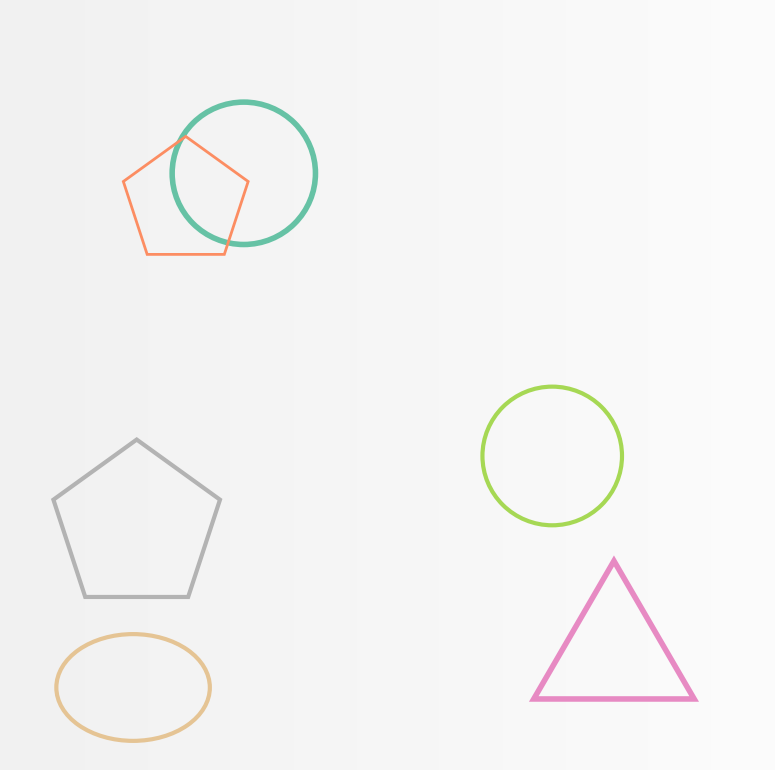[{"shape": "circle", "thickness": 2, "radius": 0.46, "center": [0.315, 0.775]}, {"shape": "pentagon", "thickness": 1, "radius": 0.42, "center": [0.24, 0.738]}, {"shape": "triangle", "thickness": 2, "radius": 0.6, "center": [0.792, 0.152]}, {"shape": "circle", "thickness": 1.5, "radius": 0.45, "center": [0.713, 0.408]}, {"shape": "oval", "thickness": 1.5, "radius": 0.5, "center": [0.172, 0.107]}, {"shape": "pentagon", "thickness": 1.5, "radius": 0.56, "center": [0.176, 0.316]}]